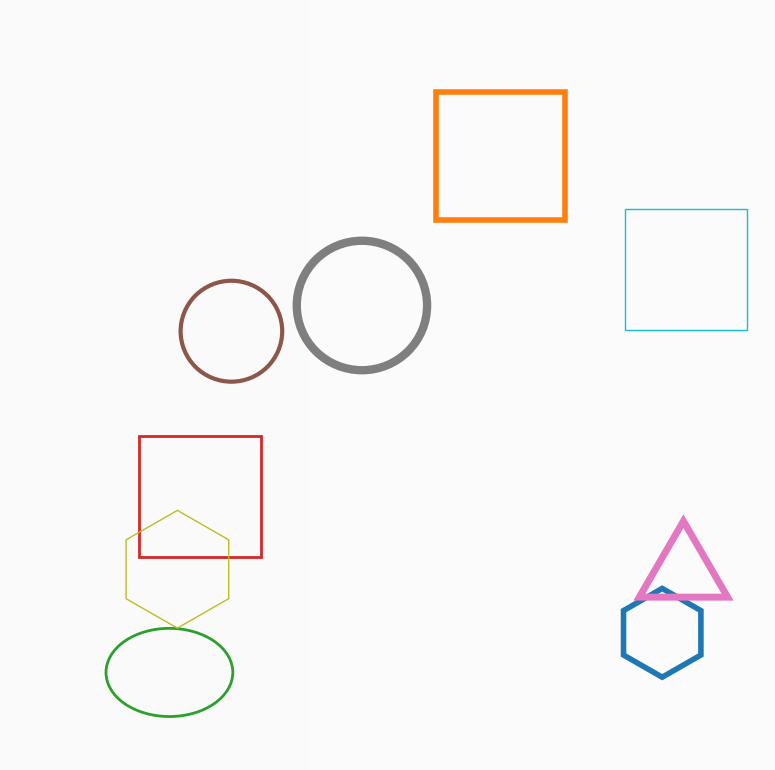[{"shape": "hexagon", "thickness": 2, "radius": 0.29, "center": [0.854, 0.178]}, {"shape": "square", "thickness": 2, "radius": 0.42, "center": [0.646, 0.797]}, {"shape": "oval", "thickness": 1, "radius": 0.41, "center": [0.219, 0.127]}, {"shape": "square", "thickness": 1, "radius": 0.39, "center": [0.258, 0.355]}, {"shape": "circle", "thickness": 1.5, "radius": 0.33, "center": [0.299, 0.57]}, {"shape": "triangle", "thickness": 2.5, "radius": 0.33, "center": [0.882, 0.257]}, {"shape": "circle", "thickness": 3, "radius": 0.42, "center": [0.467, 0.603]}, {"shape": "hexagon", "thickness": 0.5, "radius": 0.38, "center": [0.229, 0.261]}, {"shape": "square", "thickness": 0.5, "radius": 0.39, "center": [0.885, 0.65]}]